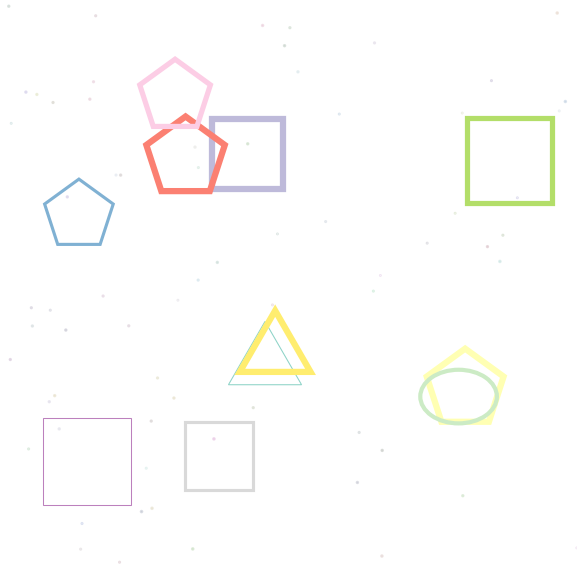[{"shape": "triangle", "thickness": 0.5, "radius": 0.37, "center": [0.459, 0.369]}, {"shape": "pentagon", "thickness": 3, "radius": 0.35, "center": [0.805, 0.325]}, {"shape": "square", "thickness": 3, "radius": 0.31, "center": [0.429, 0.733]}, {"shape": "pentagon", "thickness": 3, "radius": 0.36, "center": [0.321, 0.726]}, {"shape": "pentagon", "thickness": 1.5, "radius": 0.31, "center": [0.137, 0.626]}, {"shape": "square", "thickness": 2.5, "radius": 0.37, "center": [0.883, 0.72]}, {"shape": "pentagon", "thickness": 2.5, "radius": 0.32, "center": [0.303, 0.832]}, {"shape": "square", "thickness": 1.5, "radius": 0.29, "center": [0.38, 0.21]}, {"shape": "square", "thickness": 0.5, "radius": 0.38, "center": [0.15, 0.2]}, {"shape": "oval", "thickness": 2, "radius": 0.33, "center": [0.794, 0.312]}, {"shape": "triangle", "thickness": 3, "radius": 0.35, "center": [0.476, 0.39]}]